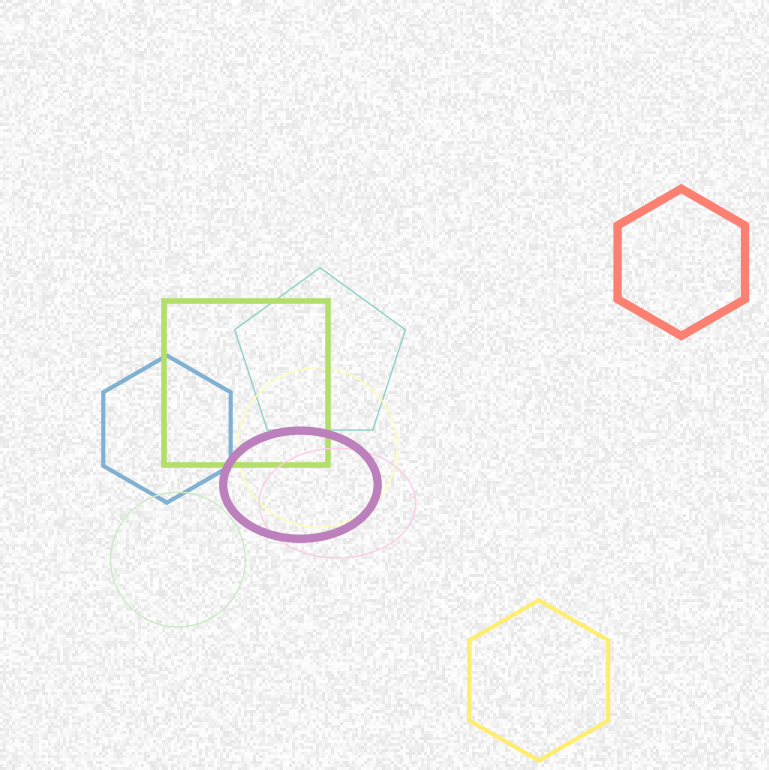[{"shape": "pentagon", "thickness": 0.5, "radius": 0.58, "center": [0.416, 0.536]}, {"shape": "circle", "thickness": 0.5, "radius": 0.52, "center": [0.412, 0.419]}, {"shape": "hexagon", "thickness": 3, "radius": 0.48, "center": [0.885, 0.659]}, {"shape": "hexagon", "thickness": 1.5, "radius": 0.48, "center": [0.217, 0.443]}, {"shape": "square", "thickness": 2, "radius": 0.53, "center": [0.319, 0.503]}, {"shape": "oval", "thickness": 0.5, "radius": 0.51, "center": [0.438, 0.347]}, {"shape": "oval", "thickness": 3, "radius": 0.5, "center": [0.39, 0.371]}, {"shape": "circle", "thickness": 0.5, "radius": 0.44, "center": [0.231, 0.273]}, {"shape": "hexagon", "thickness": 1.5, "radius": 0.52, "center": [0.7, 0.116]}]